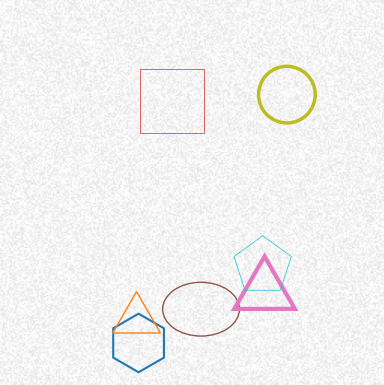[{"shape": "hexagon", "thickness": 1.5, "radius": 0.38, "center": [0.36, 0.109]}, {"shape": "triangle", "thickness": 1, "radius": 0.36, "center": [0.355, 0.171]}, {"shape": "square", "thickness": 0.5, "radius": 0.41, "center": [0.448, 0.739]}, {"shape": "oval", "thickness": 1, "radius": 0.5, "center": [0.522, 0.197]}, {"shape": "triangle", "thickness": 3, "radius": 0.45, "center": [0.687, 0.243]}, {"shape": "circle", "thickness": 2.5, "radius": 0.37, "center": [0.745, 0.754]}, {"shape": "pentagon", "thickness": 0.5, "radius": 0.39, "center": [0.682, 0.309]}]